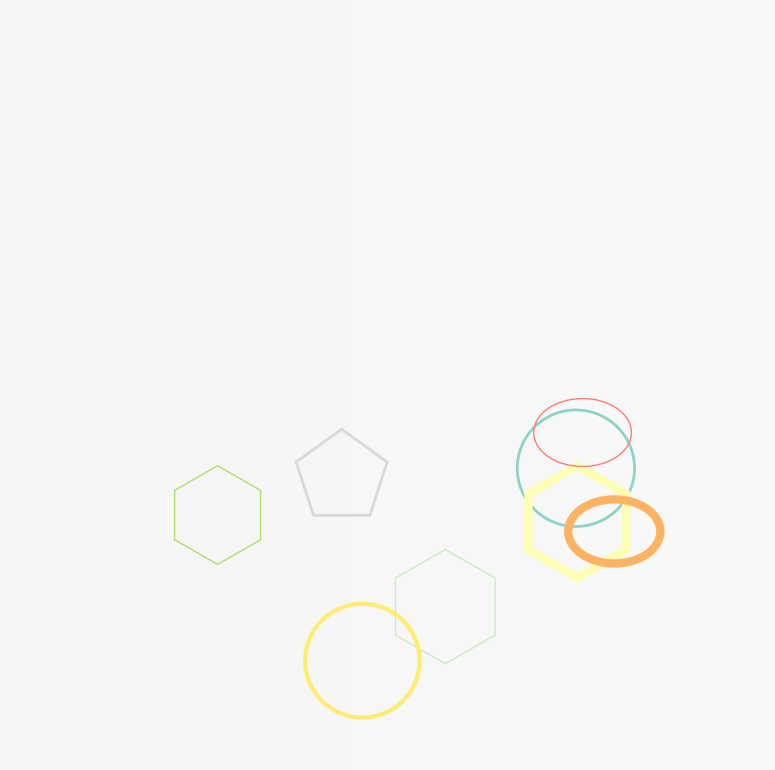[{"shape": "circle", "thickness": 1, "radius": 0.38, "center": [0.743, 0.392]}, {"shape": "hexagon", "thickness": 3, "radius": 0.36, "center": [0.745, 0.322]}, {"shape": "oval", "thickness": 0.5, "radius": 0.32, "center": [0.752, 0.438]}, {"shape": "oval", "thickness": 3, "radius": 0.3, "center": [0.793, 0.31]}, {"shape": "hexagon", "thickness": 0.5, "radius": 0.32, "center": [0.281, 0.331]}, {"shape": "pentagon", "thickness": 1, "radius": 0.31, "center": [0.441, 0.381]}, {"shape": "hexagon", "thickness": 0.5, "radius": 0.37, "center": [0.575, 0.212]}, {"shape": "circle", "thickness": 1.5, "radius": 0.37, "center": [0.468, 0.142]}]